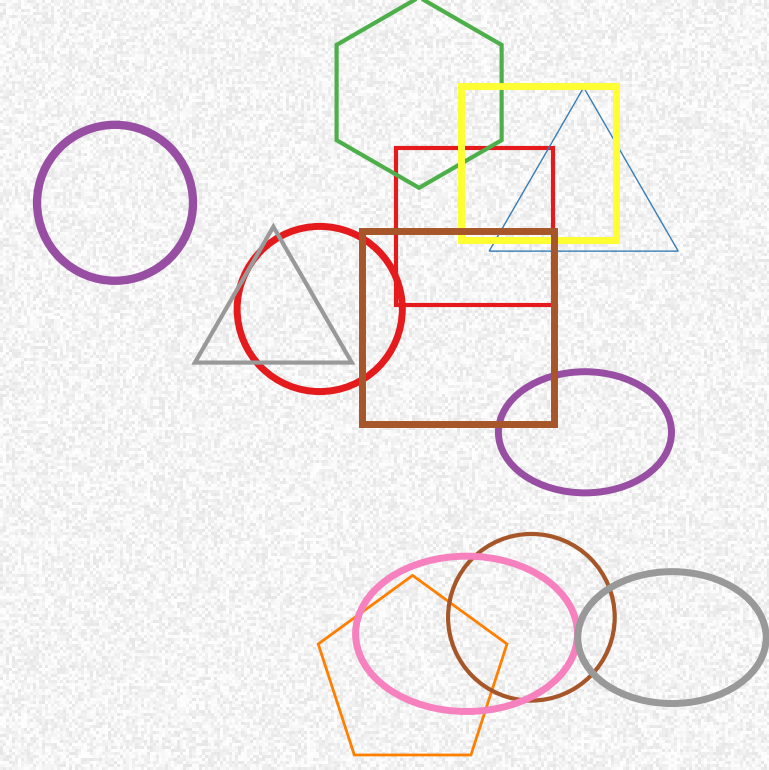[{"shape": "square", "thickness": 1.5, "radius": 0.51, "center": [0.616, 0.706]}, {"shape": "circle", "thickness": 2.5, "radius": 0.54, "center": [0.415, 0.599]}, {"shape": "triangle", "thickness": 0.5, "radius": 0.71, "center": [0.758, 0.745]}, {"shape": "hexagon", "thickness": 1.5, "radius": 0.62, "center": [0.544, 0.88]}, {"shape": "circle", "thickness": 3, "radius": 0.51, "center": [0.149, 0.737]}, {"shape": "oval", "thickness": 2.5, "radius": 0.56, "center": [0.76, 0.439]}, {"shape": "pentagon", "thickness": 1, "radius": 0.64, "center": [0.536, 0.124]}, {"shape": "square", "thickness": 2.5, "radius": 0.5, "center": [0.699, 0.789]}, {"shape": "circle", "thickness": 1.5, "radius": 0.54, "center": [0.69, 0.198]}, {"shape": "square", "thickness": 2.5, "radius": 0.62, "center": [0.595, 0.575]}, {"shape": "oval", "thickness": 2.5, "radius": 0.72, "center": [0.606, 0.177]}, {"shape": "triangle", "thickness": 1.5, "radius": 0.59, "center": [0.355, 0.588]}, {"shape": "oval", "thickness": 2.5, "radius": 0.61, "center": [0.873, 0.172]}]